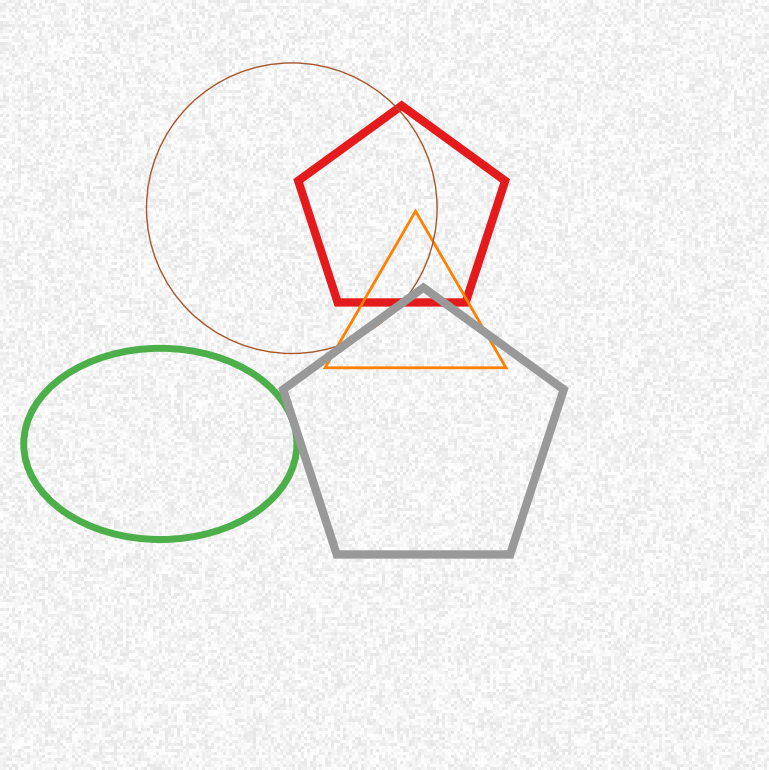[{"shape": "pentagon", "thickness": 3, "radius": 0.71, "center": [0.522, 0.722]}, {"shape": "oval", "thickness": 2.5, "radius": 0.89, "center": [0.208, 0.423]}, {"shape": "triangle", "thickness": 1, "radius": 0.68, "center": [0.54, 0.59]}, {"shape": "circle", "thickness": 0.5, "radius": 0.94, "center": [0.379, 0.73]}, {"shape": "pentagon", "thickness": 3, "radius": 0.96, "center": [0.55, 0.435]}]